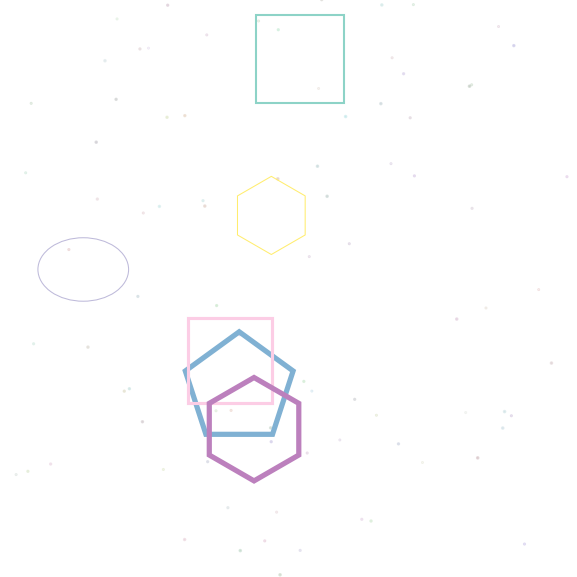[{"shape": "square", "thickness": 1, "radius": 0.38, "center": [0.52, 0.897]}, {"shape": "oval", "thickness": 0.5, "radius": 0.39, "center": [0.144, 0.533]}, {"shape": "pentagon", "thickness": 2.5, "radius": 0.49, "center": [0.414, 0.326]}, {"shape": "square", "thickness": 1.5, "radius": 0.37, "center": [0.398, 0.375]}, {"shape": "hexagon", "thickness": 2.5, "radius": 0.45, "center": [0.44, 0.256]}, {"shape": "hexagon", "thickness": 0.5, "radius": 0.34, "center": [0.47, 0.626]}]